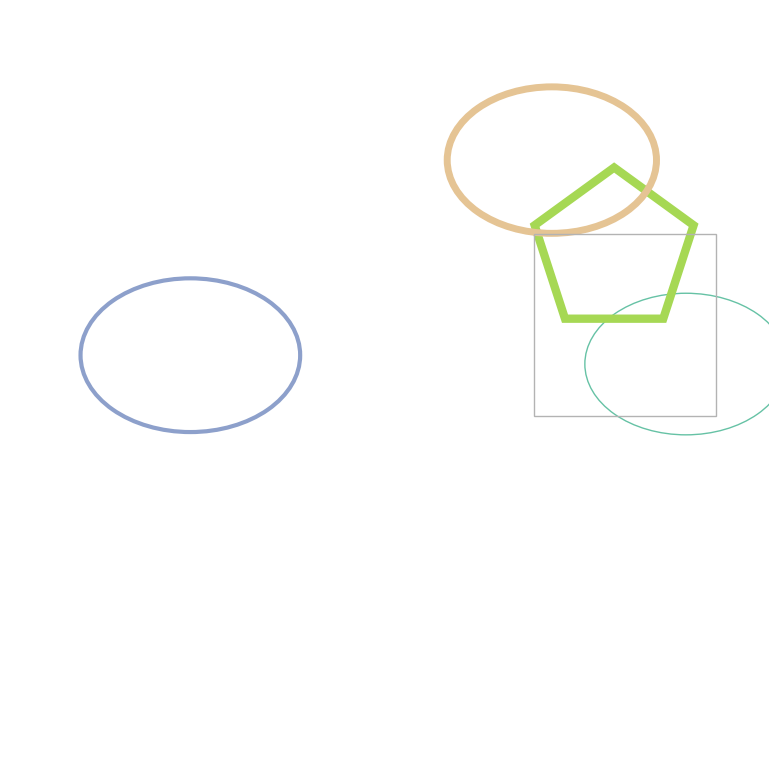[{"shape": "oval", "thickness": 0.5, "radius": 0.66, "center": [0.891, 0.527]}, {"shape": "oval", "thickness": 1.5, "radius": 0.71, "center": [0.247, 0.539]}, {"shape": "pentagon", "thickness": 3, "radius": 0.54, "center": [0.798, 0.674]}, {"shape": "oval", "thickness": 2.5, "radius": 0.68, "center": [0.717, 0.792]}, {"shape": "square", "thickness": 0.5, "radius": 0.59, "center": [0.811, 0.577]}]